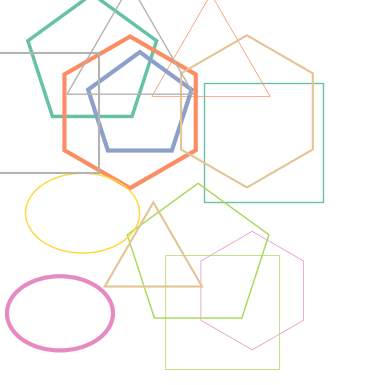[{"shape": "pentagon", "thickness": 2.5, "radius": 0.88, "center": [0.24, 0.84]}, {"shape": "square", "thickness": 1, "radius": 0.77, "center": [0.683, 0.63]}, {"shape": "triangle", "thickness": 0.5, "radius": 0.89, "center": [0.548, 0.838]}, {"shape": "hexagon", "thickness": 3, "radius": 0.98, "center": [0.338, 0.708]}, {"shape": "pentagon", "thickness": 3, "radius": 0.71, "center": [0.363, 0.723]}, {"shape": "hexagon", "thickness": 0.5, "radius": 0.77, "center": [0.655, 0.245]}, {"shape": "oval", "thickness": 3, "radius": 0.69, "center": [0.156, 0.186]}, {"shape": "square", "thickness": 0.5, "radius": 0.74, "center": [0.577, 0.19]}, {"shape": "pentagon", "thickness": 1, "radius": 0.97, "center": [0.515, 0.33]}, {"shape": "oval", "thickness": 1, "radius": 0.74, "center": [0.214, 0.446]}, {"shape": "triangle", "thickness": 1.5, "radius": 0.73, "center": [0.398, 0.329]}, {"shape": "hexagon", "thickness": 1.5, "radius": 0.99, "center": [0.641, 0.711]}, {"shape": "triangle", "thickness": 1, "radius": 0.95, "center": [0.338, 0.85]}, {"shape": "square", "thickness": 1.5, "radius": 0.78, "center": [0.102, 0.707]}]